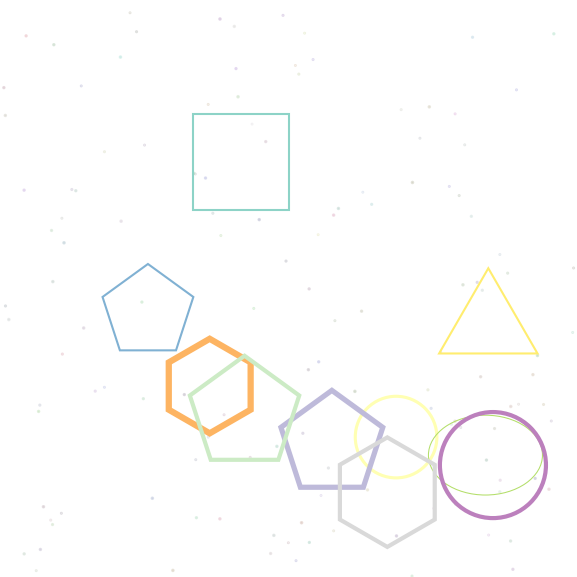[{"shape": "square", "thickness": 1, "radius": 0.42, "center": [0.418, 0.719]}, {"shape": "circle", "thickness": 1.5, "radius": 0.35, "center": [0.686, 0.242]}, {"shape": "pentagon", "thickness": 2.5, "radius": 0.46, "center": [0.575, 0.23]}, {"shape": "pentagon", "thickness": 1, "radius": 0.41, "center": [0.256, 0.459]}, {"shape": "hexagon", "thickness": 3, "radius": 0.41, "center": [0.363, 0.331]}, {"shape": "oval", "thickness": 0.5, "radius": 0.49, "center": [0.841, 0.211]}, {"shape": "hexagon", "thickness": 2, "radius": 0.47, "center": [0.671, 0.147]}, {"shape": "circle", "thickness": 2, "radius": 0.46, "center": [0.854, 0.194]}, {"shape": "pentagon", "thickness": 2, "radius": 0.5, "center": [0.423, 0.283]}, {"shape": "triangle", "thickness": 1, "radius": 0.49, "center": [0.846, 0.436]}]